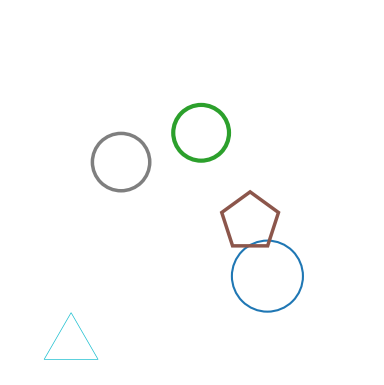[{"shape": "circle", "thickness": 1.5, "radius": 0.46, "center": [0.695, 0.283]}, {"shape": "circle", "thickness": 3, "radius": 0.36, "center": [0.522, 0.655]}, {"shape": "pentagon", "thickness": 2.5, "radius": 0.39, "center": [0.65, 0.424]}, {"shape": "circle", "thickness": 2.5, "radius": 0.37, "center": [0.314, 0.579]}, {"shape": "triangle", "thickness": 0.5, "radius": 0.4, "center": [0.185, 0.107]}]